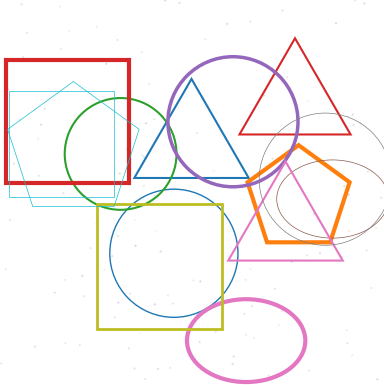[{"shape": "circle", "thickness": 1, "radius": 0.83, "center": [0.452, 0.342]}, {"shape": "triangle", "thickness": 1.5, "radius": 0.86, "center": [0.497, 0.623]}, {"shape": "pentagon", "thickness": 3, "radius": 0.7, "center": [0.776, 0.483]}, {"shape": "circle", "thickness": 1.5, "radius": 0.73, "center": [0.313, 0.6]}, {"shape": "square", "thickness": 3, "radius": 0.8, "center": [0.174, 0.684]}, {"shape": "triangle", "thickness": 1.5, "radius": 0.83, "center": [0.766, 0.734]}, {"shape": "circle", "thickness": 2.5, "radius": 0.84, "center": [0.605, 0.684]}, {"shape": "oval", "thickness": 0.5, "radius": 0.73, "center": [0.864, 0.483]}, {"shape": "oval", "thickness": 3, "radius": 0.77, "center": [0.639, 0.115]}, {"shape": "triangle", "thickness": 1.5, "radius": 0.86, "center": [0.742, 0.409]}, {"shape": "circle", "thickness": 0.5, "radius": 0.86, "center": [0.845, 0.535]}, {"shape": "square", "thickness": 2, "radius": 0.81, "center": [0.414, 0.308]}, {"shape": "pentagon", "thickness": 0.5, "radius": 0.9, "center": [0.191, 0.609]}, {"shape": "square", "thickness": 0.5, "radius": 0.69, "center": [0.16, 0.625]}]